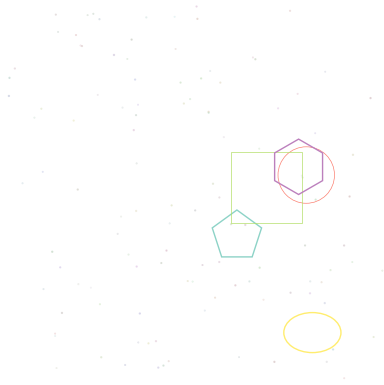[{"shape": "pentagon", "thickness": 1, "radius": 0.34, "center": [0.615, 0.387]}, {"shape": "circle", "thickness": 0.5, "radius": 0.37, "center": [0.795, 0.545]}, {"shape": "square", "thickness": 0.5, "radius": 0.46, "center": [0.693, 0.514]}, {"shape": "hexagon", "thickness": 1, "radius": 0.36, "center": [0.776, 0.567]}, {"shape": "oval", "thickness": 1, "radius": 0.37, "center": [0.811, 0.136]}]